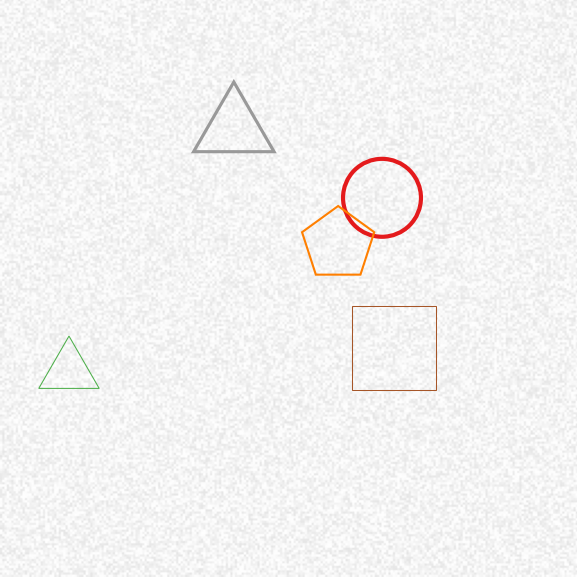[{"shape": "circle", "thickness": 2, "radius": 0.34, "center": [0.661, 0.657]}, {"shape": "triangle", "thickness": 0.5, "radius": 0.3, "center": [0.119, 0.357]}, {"shape": "pentagon", "thickness": 1, "radius": 0.33, "center": [0.586, 0.577]}, {"shape": "square", "thickness": 0.5, "radius": 0.36, "center": [0.682, 0.397]}, {"shape": "triangle", "thickness": 1.5, "radius": 0.4, "center": [0.405, 0.777]}]